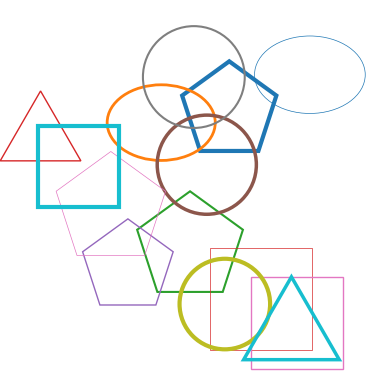[{"shape": "pentagon", "thickness": 3, "radius": 0.64, "center": [0.595, 0.712]}, {"shape": "oval", "thickness": 0.5, "radius": 0.72, "center": [0.805, 0.806]}, {"shape": "oval", "thickness": 2, "radius": 0.7, "center": [0.419, 0.682]}, {"shape": "pentagon", "thickness": 1.5, "radius": 0.72, "center": [0.494, 0.359]}, {"shape": "square", "thickness": 0.5, "radius": 0.66, "center": [0.678, 0.224]}, {"shape": "triangle", "thickness": 1, "radius": 0.6, "center": [0.105, 0.643]}, {"shape": "pentagon", "thickness": 1, "radius": 0.62, "center": [0.332, 0.308]}, {"shape": "circle", "thickness": 2.5, "radius": 0.64, "center": [0.537, 0.572]}, {"shape": "pentagon", "thickness": 0.5, "radius": 0.75, "center": [0.288, 0.457]}, {"shape": "square", "thickness": 1, "radius": 0.6, "center": [0.772, 0.16]}, {"shape": "circle", "thickness": 1.5, "radius": 0.66, "center": [0.503, 0.8]}, {"shape": "circle", "thickness": 3, "radius": 0.59, "center": [0.584, 0.21]}, {"shape": "square", "thickness": 3, "radius": 0.52, "center": [0.204, 0.567]}, {"shape": "triangle", "thickness": 2.5, "radius": 0.72, "center": [0.757, 0.137]}]